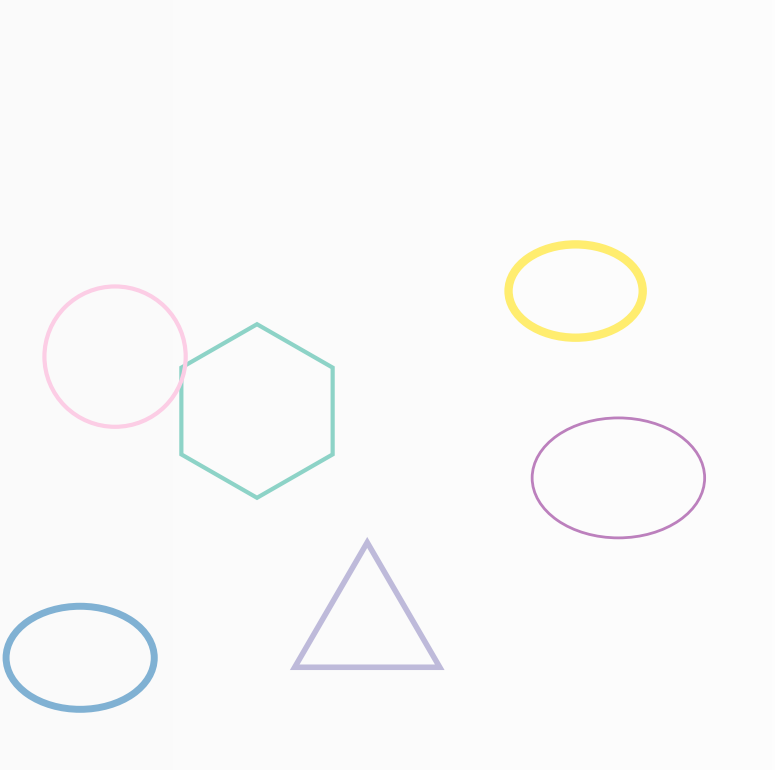[{"shape": "hexagon", "thickness": 1.5, "radius": 0.56, "center": [0.332, 0.466]}, {"shape": "triangle", "thickness": 2, "radius": 0.54, "center": [0.474, 0.187]}, {"shape": "oval", "thickness": 2.5, "radius": 0.48, "center": [0.103, 0.146]}, {"shape": "circle", "thickness": 1.5, "radius": 0.46, "center": [0.148, 0.537]}, {"shape": "oval", "thickness": 1, "radius": 0.56, "center": [0.798, 0.379]}, {"shape": "oval", "thickness": 3, "radius": 0.43, "center": [0.743, 0.622]}]